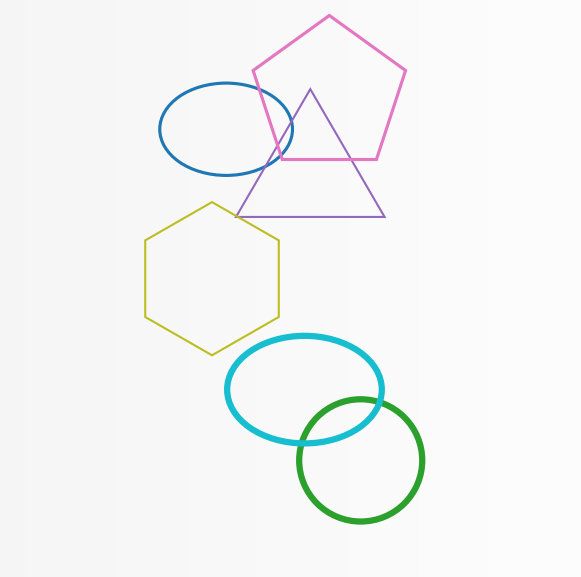[{"shape": "oval", "thickness": 1.5, "radius": 0.57, "center": [0.389, 0.775]}, {"shape": "circle", "thickness": 3, "radius": 0.53, "center": [0.621, 0.202]}, {"shape": "triangle", "thickness": 1, "radius": 0.74, "center": [0.534, 0.697]}, {"shape": "pentagon", "thickness": 1.5, "radius": 0.69, "center": [0.567, 0.834]}, {"shape": "hexagon", "thickness": 1, "radius": 0.66, "center": [0.365, 0.517]}, {"shape": "oval", "thickness": 3, "radius": 0.67, "center": [0.524, 0.324]}]